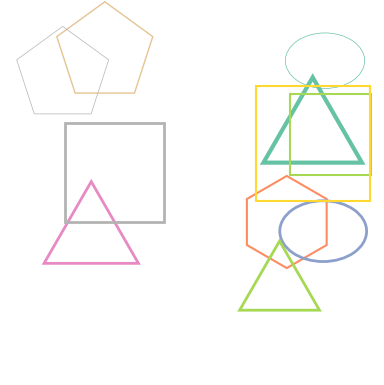[{"shape": "triangle", "thickness": 3, "radius": 0.74, "center": [0.812, 0.651]}, {"shape": "oval", "thickness": 0.5, "radius": 0.51, "center": [0.844, 0.842]}, {"shape": "hexagon", "thickness": 1.5, "radius": 0.6, "center": [0.745, 0.423]}, {"shape": "oval", "thickness": 2, "radius": 0.56, "center": [0.839, 0.4]}, {"shape": "triangle", "thickness": 2, "radius": 0.71, "center": [0.237, 0.387]}, {"shape": "triangle", "thickness": 2, "radius": 0.6, "center": [0.726, 0.254]}, {"shape": "square", "thickness": 1.5, "radius": 0.52, "center": [0.859, 0.651]}, {"shape": "square", "thickness": 1.5, "radius": 0.74, "center": [0.813, 0.628]}, {"shape": "pentagon", "thickness": 1, "radius": 0.66, "center": [0.272, 0.864]}, {"shape": "pentagon", "thickness": 0.5, "radius": 0.63, "center": [0.163, 0.806]}, {"shape": "square", "thickness": 2, "radius": 0.64, "center": [0.297, 0.552]}]